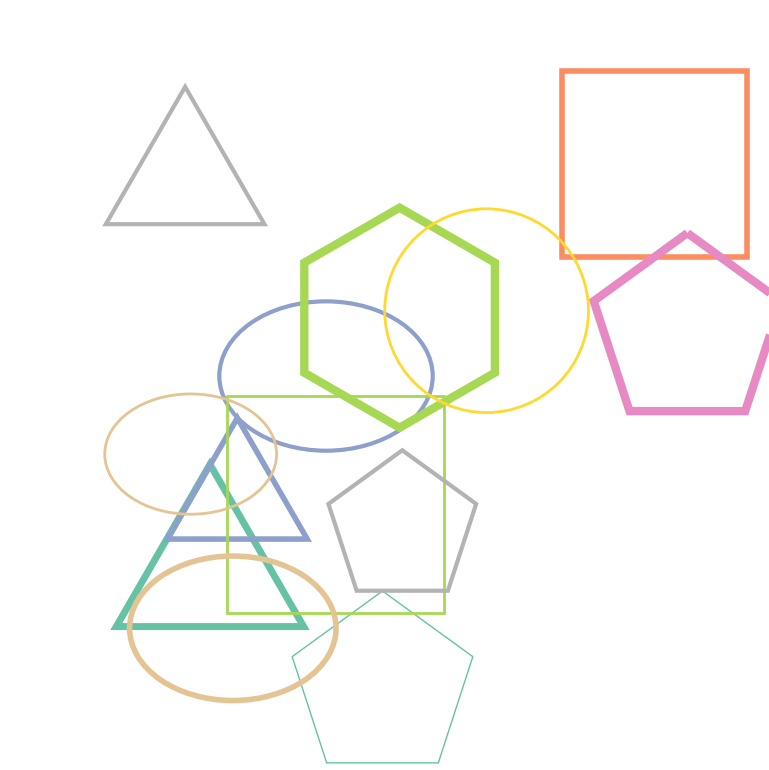[{"shape": "pentagon", "thickness": 0.5, "radius": 0.62, "center": [0.497, 0.109]}, {"shape": "triangle", "thickness": 2.5, "radius": 0.7, "center": [0.273, 0.256]}, {"shape": "square", "thickness": 2, "radius": 0.6, "center": [0.85, 0.787]}, {"shape": "triangle", "thickness": 2, "radius": 0.52, "center": [0.308, 0.352]}, {"shape": "oval", "thickness": 1.5, "radius": 0.69, "center": [0.423, 0.512]}, {"shape": "pentagon", "thickness": 3, "radius": 0.64, "center": [0.893, 0.57]}, {"shape": "square", "thickness": 1, "radius": 0.7, "center": [0.436, 0.345]}, {"shape": "hexagon", "thickness": 3, "radius": 0.71, "center": [0.519, 0.587]}, {"shape": "circle", "thickness": 1, "radius": 0.66, "center": [0.632, 0.596]}, {"shape": "oval", "thickness": 2, "radius": 0.67, "center": [0.302, 0.184]}, {"shape": "oval", "thickness": 1, "radius": 0.56, "center": [0.248, 0.41]}, {"shape": "pentagon", "thickness": 1.5, "radius": 0.5, "center": [0.522, 0.314]}, {"shape": "triangle", "thickness": 1.5, "radius": 0.59, "center": [0.24, 0.768]}]